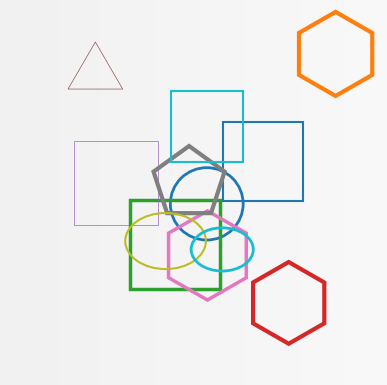[{"shape": "circle", "thickness": 2, "radius": 0.47, "center": [0.534, 0.471]}, {"shape": "square", "thickness": 1.5, "radius": 0.51, "center": [0.678, 0.58]}, {"shape": "hexagon", "thickness": 3, "radius": 0.55, "center": [0.866, 0.86]}, {"shape": "square", "thickness": 2.5, "radius": 0.58, "center": [0.452, 0.365]}, {"shape": "hexagon", "thickness": 3, "radius": 0.53, "center": [0.745, 0.213]}, {"shape": "square", "thickness": 0.5, "radius": 0.54, "center": [0.299, 0.524]}, {"shape": "triangle", "thickness": 0.5, "radius": 0.41, "center": [0.246, 0.809]}, {"shape": "hexagon", "thickness": 2.5, "radius": 0.58, "center": [0.535, 0.337]}, {"shape": "pentagon", "thickness": 3, "radius": 0.48, "center": [0.488, 0.524]}, {"shape": "oval", "thickness": 1.5, "radius": 0.52, "center": [0.427, 0.374]}, {"shape": "oval", "thickness": 2, "radius": 0.4, "center": [0.573, 0.352]}, {"shape": "square", "thickness": 1.5, "radius": 0.47, "center": [0.535, 0.671]}]